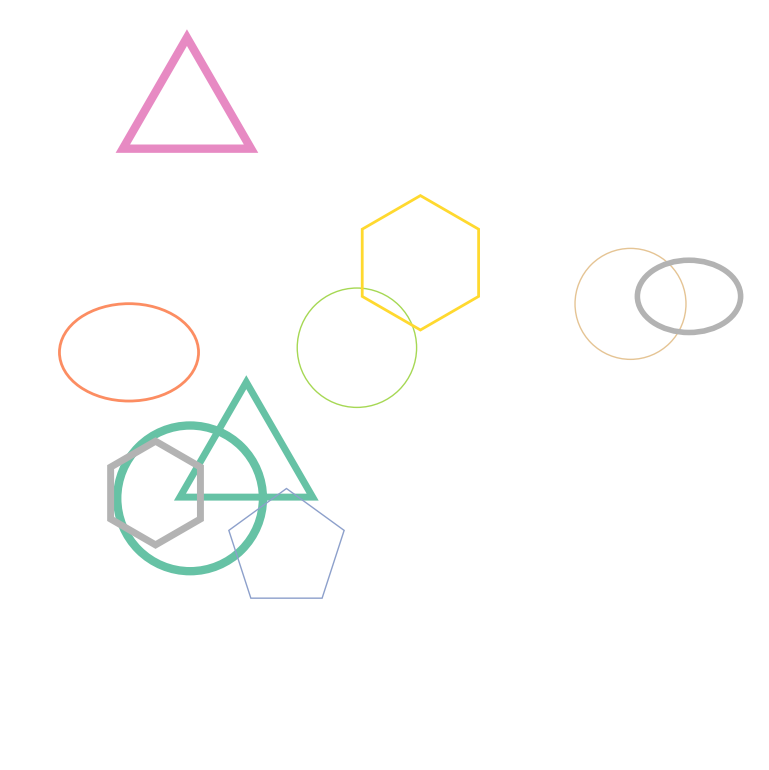[{"shape": "triangle", "thickness": 2.5, "radius": 0.5, "center": [0.32, 0.404]}, {"shape": "circle", "thickness": 3, "radius": 0.47, "center": [0.247, 0.353]}, {"shape": "oval", "thickness": 1, "radius": 0.45, "center": [0.168, 0.542]}, {"shape": "pentagon", "thickness": 0.5, "radius": 0.39, "center": [0.372, 0.287]}, {"shape": "triangle", "thickness": 3, "radius": 0.48, "center": [0.243, 0.855]}, {"shape": "circle", "thickness": 0.5, "radius": 0.39, "center": [0.464, 0.548]}, {"shape": "hexagon", "thickness": 1, "radius": 0.44, "center": [0.546, 0.659]}, {"shape": "circle", "thickness": 0.5, "radius": 0.36, "center": [0.819, 0.605]}, {"shape": "hexagon", "thickness": 2.5, "radius": 0.34, "center": [0.202, 0.36]}, {"shape": "oval", "thickness": 2, "radius": 0.34, "center": [0.895, 0.615]}]